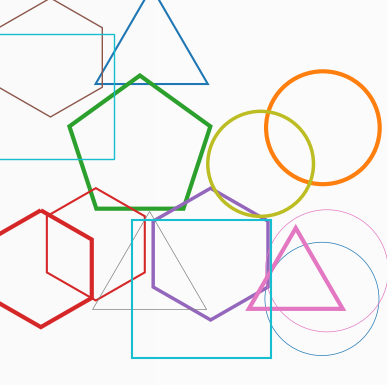[{"shape": "triangle", "thickness": 1.5, "radius": 0.84, "center": [0.391, 0.865]}, {"shape": "circle", "thickness": 0.5, "radius": 0.74, "center": [0.831, 0.224]}, {"shape": "circle", "thickness": 3, "radius": 0.73, "center": [0.833, 0.668]}, {"shape": "pentagon", "thickness": 3, "radius": 0.96, "center": [0.361, 0.613]}, {"shape": "hexagon", "thickness": 3, "radius": 0.76, "center": [0.105, 0.302]}, {"shape": "hexagon", "thickness": 1.5, "radius": 0.73, "center": [0.247, 0.365]}, {"shape": "hexagon", "thickness": 2.5, "radius": 0.86, "center": [0.543, 0.34]}, {"shape": "hexagon", "thickness": 1, "radius": 0.77, "center": [0.13, 0.851]}, {"shape": "circle", "thickness": 0.5, "radius": 0.79, "center": [0.844, 0.297]}, {"shape": "triangle", "thickness": 3, "radius": 0.7, "center": [0.763, 0.268]}, {"shape": "triangle", "thickness": 0.5, "radius": 0.85, "center": [0.386, 0.281]}, {"shape": "circle", "thickness": 2.5, "radius": 0.68, "center": [0.673, 0.574]}, {"shape": "square", "thickness": 1, "radius": 0.82, "center": [0.132, 0.749]}, {"shape": "square", "thickness": 1.5, "radius": 0.9, "center": [0.521, 0.249]}]